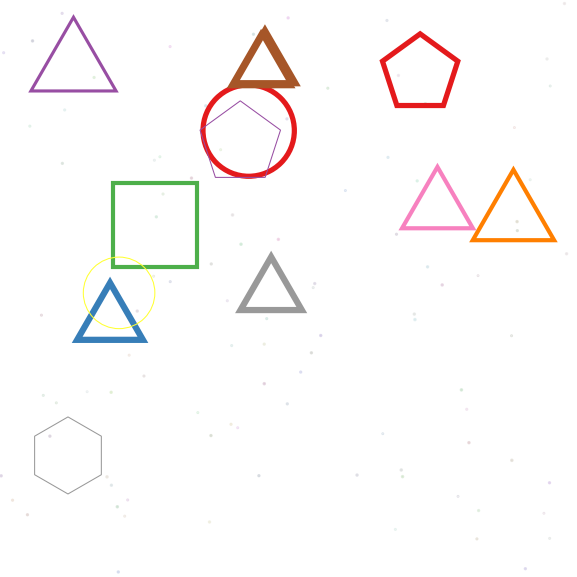[{"shape": "pentagon", "thickness": 2.5, "radius": 0.34, "center": [0.728, 0.872]}, {"shape": "circle", "thickness": 2.5, "radius": 0.4, "center": [0.431, 0.773]}, {"shape": "triangle", "thickness": 3, "radius": 0.33, "center": [0.191, 0.444]}, {"shape": "square", "thickness": 2, "radius": 0.36, "center": [0.268, 0.61]}, {"shape": "triangle", "thickness": 1.5, "radius": 0.43, "center": [0.127, 0.884]}, {"shape": "pentagon", "thickness": 0.5, "radius": 0.37, "center": [0.416, 0.751]}, {"shape": "triangle", "thickness": 2, "radius": 0.41, "center": [0.889, 0.624]}, {"shape": "circle", "thickness": 0.5, "radius": 0.31, "center": [0.206, 0.492]}, {"shape": "triangle", "thickness": 2, "radius": 0.31, "center": [0.452, 0.881]}, {"shape": "triangle", "thickness": 3, "radius": 0.3, "center": [0.459, 0.885]}, {"shape": "triangle", "thickness": 2, "radius": 0.35, "center": [0.757, 0.639]}, {"shape": "hexagon", "thickness": 0.5, "radius": 0.33, "center": [0.118, 0.21]}, {"shape": "triangle", "thickness": 3, "radius": 0.31, "center": [0.47, 0.493]}]